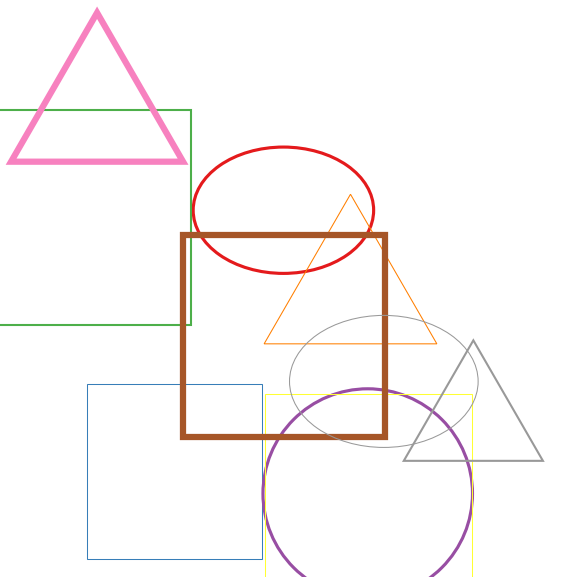[{"shape": "oval", "thickness": 1.5, "radius": 0.78, "center": [0.491, 0.635]}, {"shape": "square", "thickness": 0.5, "radius": 0.76, "center": [0.302, 0.183]}, {"shape": "square", "thickness": 1, "radius": 0.93, "center": [0.145, 0.623]}, {"shape": "circle", "thickness": 1.5, "radius": 0.91, "center": [0.637, 0.144]}, {"shape": "triangle", "thickness": 0.5, "radius": 0.86, "center": [0.607, 0.49]}, {"shape": "square", "thickness": 0.5, "radius": 0.9, "center": [0.638, 0.138]}, {"shape": "square", "thickness": 3, "radius": 0.87, "center": [0.492, 0.418]}, {"shape": "triangle", "thickness": 3, "radius": 0.86, "center": [0.168, 0.805]}, {"shape": "oval", "thickness": 0.5, "radius": 0.82, "center": [0.665, 0.339]}, {"shape": "triangle", "thickness": 1, "radius": 0.7, "center": [0.82, 0.271]}]